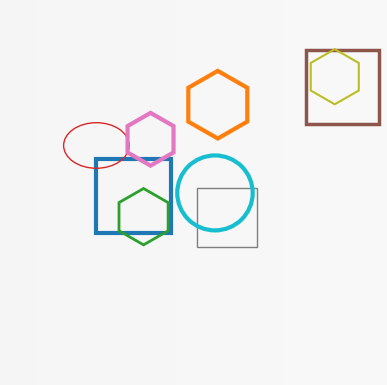[{"shape": "square", "thickness": 3, "radius": 0.48, "center": [0.344, 0.492]}, {"shape": "hexagon", "thickness": 3, "radius": 0.44, "center": [0.562, 0.728]}, {"shape": "hexagon", "thickness": 2, "radius": 0.37, "center": [0.37, 0.437]}, {"shape": "oval", "thickness": 1, "radius": 0.42, "center": [0.249, 0.622]}, {"shape": "square", "thickness": 2.5, "radius": 0.47, "center": [0.883, 0.774]}, {"shape": "hexagon", "thickness": 3, "radius": 0.34, "center": [0.389, 0.638]}, {"shape": "square", "thickness": 1, "radius": 0.38, "center": [0.586, 0.436]}, {"shape": "hexagon", "thickness": 1.5, "radius": 0.36, "center": [0.864, 0.801]}, {"shape": "circle", "thickness": 3, "radius": 0.49, "center": [0.555, 0.499]}]